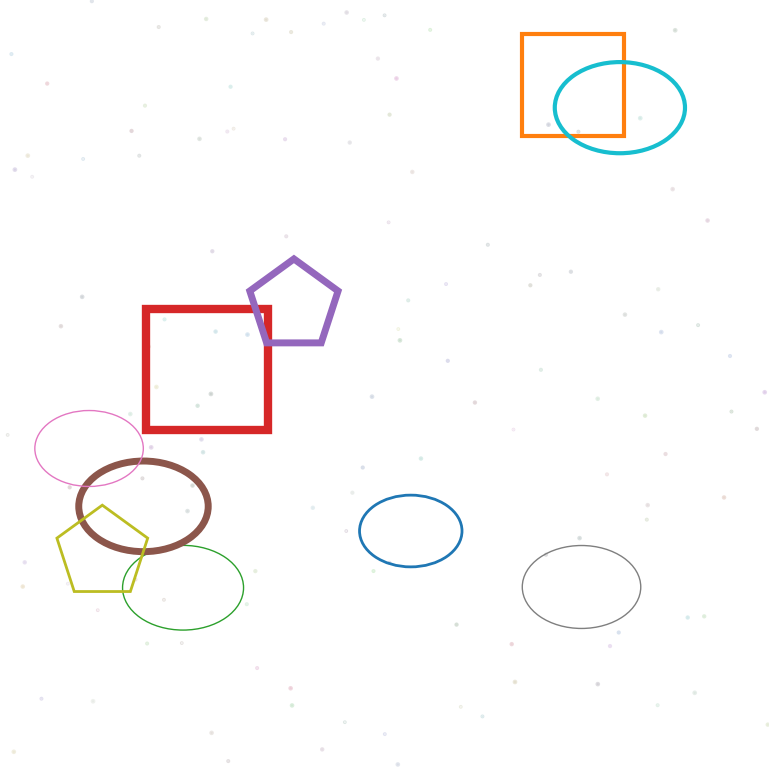[{"shape": "oval", "thickness": 1, "radius": 0.33, "center": [0.533, 0.31]}, {"shape": "square", "thickness": 1.5, "radius": 0.33, "center": [0.744, 0.89]}, {"shape": "oval", "thickness": 0.5, "radius": 0.39, "center": [0.238, 0.237]}, {"shape": "square", "thickness": 3, "radius": 0.4, "center": [0.269, 0.52]}, {"shape": "pentagon", "thickness": 2.5, "radius": 0.3, "center": [0.382, 0.603]}, {"shape": "oval", "thickness": 2.5, "radius": 0.42, "center": [0.186, 0.342]}, {"shape": "oval", "thickness": 0.5, "radius": 0.35, "center": [0.116, 0.418]}, {"shape": "oval", "thickness": 0.5, "radius": 0.38, "center": [0.755, 0.238]}, {"shape": "pentagon", "thickness": 1, "radius": 0.31, "center": [0.133, 0.282]}, {"shape": "oval", "thickness": 1.5, "radius": 0.42, "center": [0.805, 0.86]}]